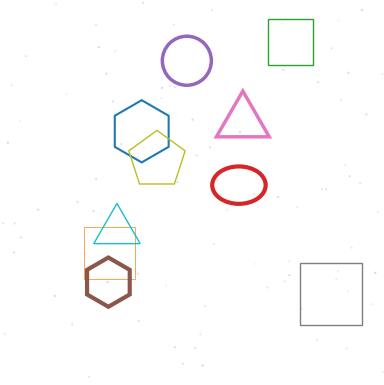[{"shape": "hexagon", "thickness": 1.5, "radius": 0.4, "center": [0.368, 0.659]}, {"shape": "square", "thickness": 0.5, "radius": 0.33, "center": [0.284, 0.343]}, {"shape": "square", "thickness": 1, "radius": 0.29, "center": [0.755, 0.891]}, {"shape": "oval", "thickness": 3, "radius": 0.35, "center": [0.621, 0.519]}, {"shape": "circle", "thickness": 2.5, "radius": 0.32, "center": [0.485, 0.842]}, {"shape": "hexagon", "thickness": 3, "radius": 0.32, "center": [0.282, 0.267]}, {"shape": "triangle", "thickness": 2.5, "radius": 0.4, "center": [0.631, 0.684]}, {"shape": "square", "thickness": 1, "radius": 0.4, "center": [0.86, 0.235]}, {"shape": "pentagon", "thickness": 1, "radius": 0.38, "center": [0.408, 0.584]}, {"shape": "triangle", "thickness": 1, "radius": 0.35, "center": [0.304, 0.402]}]